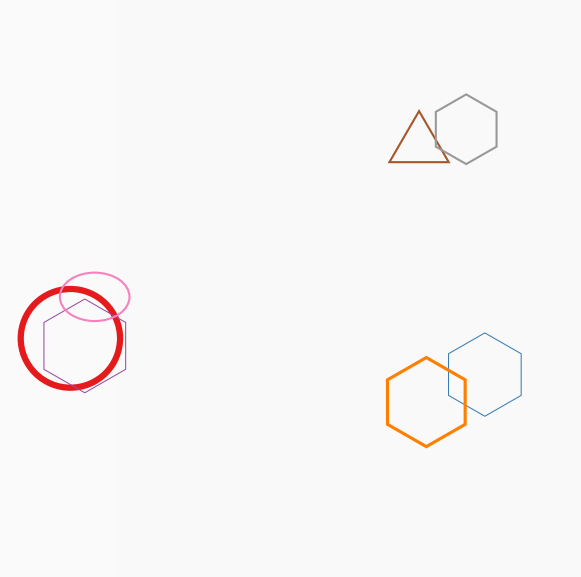[{"shape": "circle", "thickness": 3, "radius": 0.43, "center": [0.121, 0.413]}, {"shape": "hexagon", "thickness": 0.5, "radius": 0.36, "center": [0.834, 0.351]}, {"shape": "hexagon", "thickness": 0.5, "radius": 0.41, "center": [0.146, 0.4]}, {"shape": "hexagon", "thickness": 1.5, "radius": 0.39, "center": [0.733, 0.303]}, {"shape": "triangle", "thickness": 1, "radius": 0.29, "center": [0.721, 0.748]}, {"shape": "oval", "thickness": 1, "radius": 0.3, "center": [0.163, 0.485]}, {"shape": "hexagon", "thickness": 1, "radius": 0.3, "center": [0.802, 0.775]}]